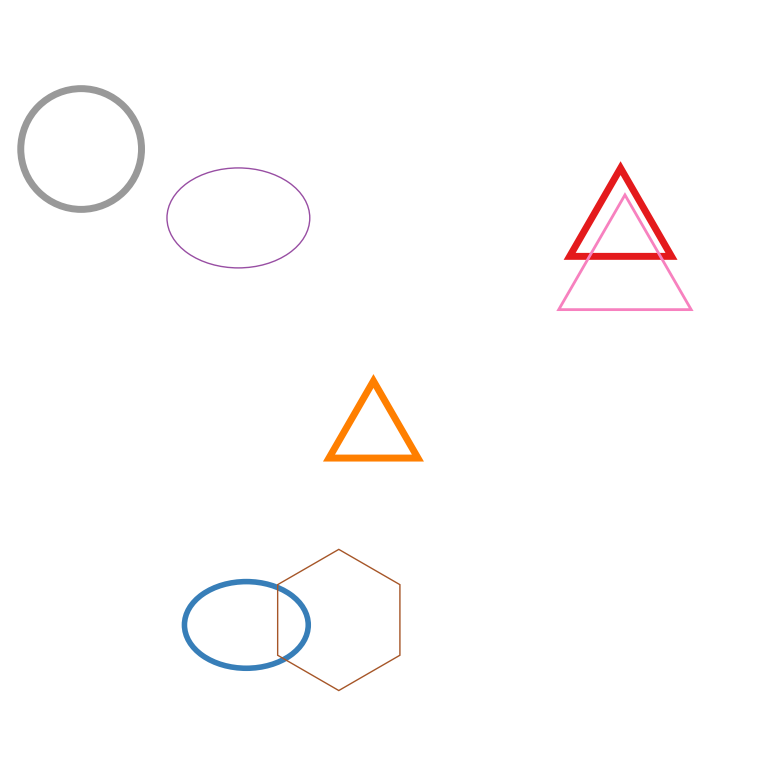[{"shape": "triangle", "thickness": 2.5, "radius": 0.38, "center": [0.806, 0.705]}, {"shape": "oval", "thickness": 2, "radius": 0.4, "center": [0.32, 0.188]}, {"shape": "oval", "thickness": 0.5, "radius": 0.46, "center": [0.31, 0.717]}, {"shape": "triangle", "thickness": 2.5, "radius": 0.33, "center": [0.485, 0.438]}, {"shape": "hexagon", "thickness": 0.5, "radius": 0.46, "center": [0.44, 0.195]}, {"shape": "triangle", "thickness": 1, "radius": 0.5, "center": [0.812, 0.648]}, {"shape": "circle", "thickness": 2.5, "radius": 0.39, "center": [0.105, 0.806]}]